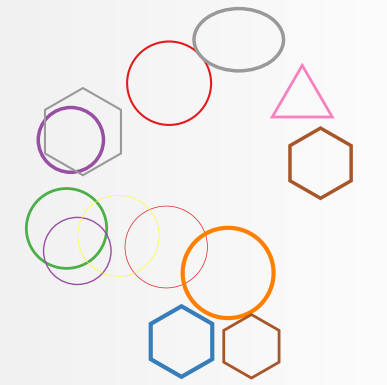[{"shape": "circle", "thickness": 1.5, "radius": 0.54, "center": [0.436, 0.784]}, {"shape": "circle", "thickness": 0.5, "radius": 0.53, "center": [0.429, 0.358]}, {"shape": "hexagon", "thickness": 3, "radius": 0.46, "center": [0.468, 0.113]}, {"shape": "circle", "thickness": 2, "radius": 0.52, "center": [0.172, 0.407]}, {"shape": "circle", "thickness": 2.5, "radius": 0.42, "center": [0.183, 0.637]}, {"shape": "circle", "thickness": 1, "radius": 0.44, "center": [0.199, 0.348]}, {"shape": "circle", "thickness": 3, "radius": 0.59, "center": [0.589, 0.291]}, {"shape": "circle", "thickness": 0.5, "radius": 0.53, "center": [0.306, 0.388]}, {"shape": "hexagon", "thickness": 2, "radius": 0.41, "center": [0.649, 0.101]}, {"shape": "hexagon", "thickness": 2.5, "radius": 0.46, "center": [0.827, 0.576]}, {"shape": "triangle", "thickness": 2, "radius": 0.45, "center": [0.78, 0.741]}, {"shape": "hexagon", "thickness": 1.5, "radius": 0.57, "center": [0.214, 0.658]}, {"shape": "oval", "thickness": 2.5, "radius": 0.58, "center": [0.616, 0.897]}]